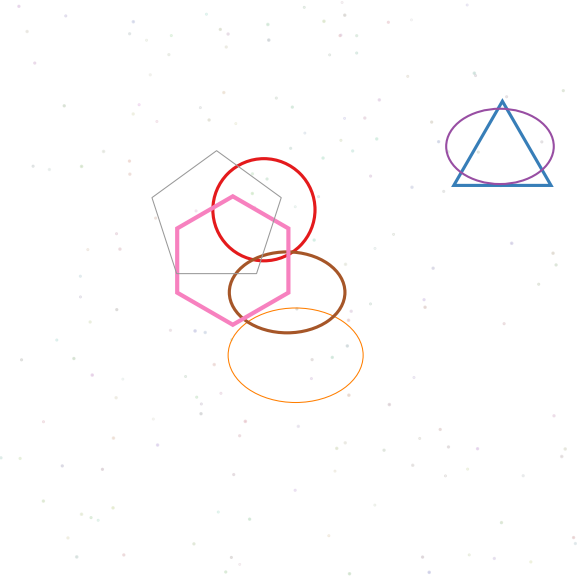[{"shape": "circle", "thickness": 1.5, "radius": 0.44, "center": [0.457, 0.636]}, {"shape": "triangle", "thickness": 1.5, "radius": 0.49, "center": [0.87, 0.727]}, {"shape": "oval", "thickness": 1, "radius": 0.47, "center": [0.866, 0.746]}, {"shape": "oval", "thickness": 0.5, "radius": 0.58, "center": [0.512, 0.384]}, {"shape": "oval", "thickness": 1.5, "radius": 0.5, "center": [0.497, 0.493]}, {"shape": "hexagon", "thickness": 2, "radius": 0.56, "center": [0.403, 0.548]}, {"shape": "pentagon", "thickness": 0.5, "radius": 0.59, "center": [0.375, 0.621]}]